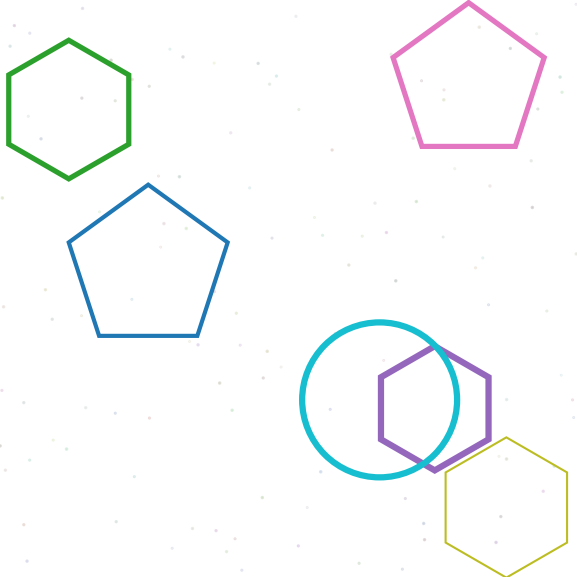[{"shape": "pentagon", "thickness": 2, "radius": 0.72, "center": [0.257, 0.535]}, {"shape": "hexagon", "thickness": 2.5, "radius": 0.6, "center": [0.119, 0.809]}, {"shape": "hexagon", "thickness": 3, "radius": 0.54, "center": [0.753, 0.292]}, {"shape": "pentagon", "thickness": 2.5, "radius": 0.69, "center": [0.811, 0.857]}, {"shape": "hexagon", "thickness": 1, "radius": 0.61, "center": [0.877, 0.12]}, {"shape": "circle", "thickness": 3, "radius": 0.67, "center": [0.657, 0.307]}]